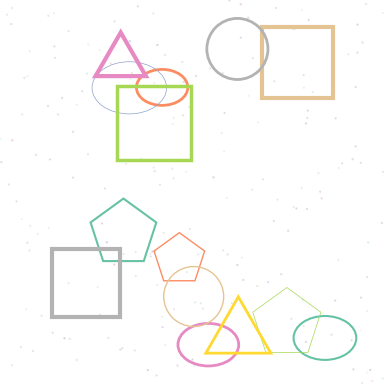[{"shape": "oval", "thickness": 1.5, "radius": 0.41, "center": [0.844, 0.122]}, {"shape": "pentagon", "thickness": 1.5, "radius": 0.45, "center": [0.321, 0.394]}, {"shape": "pentagon", "thickness": 1, "radius": 0.35, "center": [0.466, 0.327]}, {"shape": "oval", "thickness": 2, "radius": 0.33, "center": [0.421, 0.773]}, {"shape": "oval", "thickness": 0.5, "radius": 0.48, "center": [0.336, 0.772]}, {"shape": "triangle", "thickness": 3, "radius": 0.38, "center": [0.314, 0.84]}, {"shape": "oval", "thickness": 2, "radius": 0.39, "center": [0.541, 0.105]}, {"shape": "square", "thickness": 2.5, "radius": 0.48, "center": [0.401, 0.68]}, {"shape": "pentagon", "thickness": 0.5, "radius": 0.47, "center": [0.745, 0.16]}, {"shape": "triangle", "thickness": 2, "radius": 0.49, "center": [0.619, 0.131]}, {"shape": "circle", "thickness": 1, "radius": 0.39, "center": [0.503, 0.23]}, {"shape": "square", "thickness": 3, "radius": 0.46, "center": [0.773, 0.837]}, {"shape": "circle", "thickness": 2, "radius": 0.4, "center": [0.617, 0.873]}, {"shape": "square", "thickness": 3, "radius": 0.44, "center": [0.224, 0.264]}]